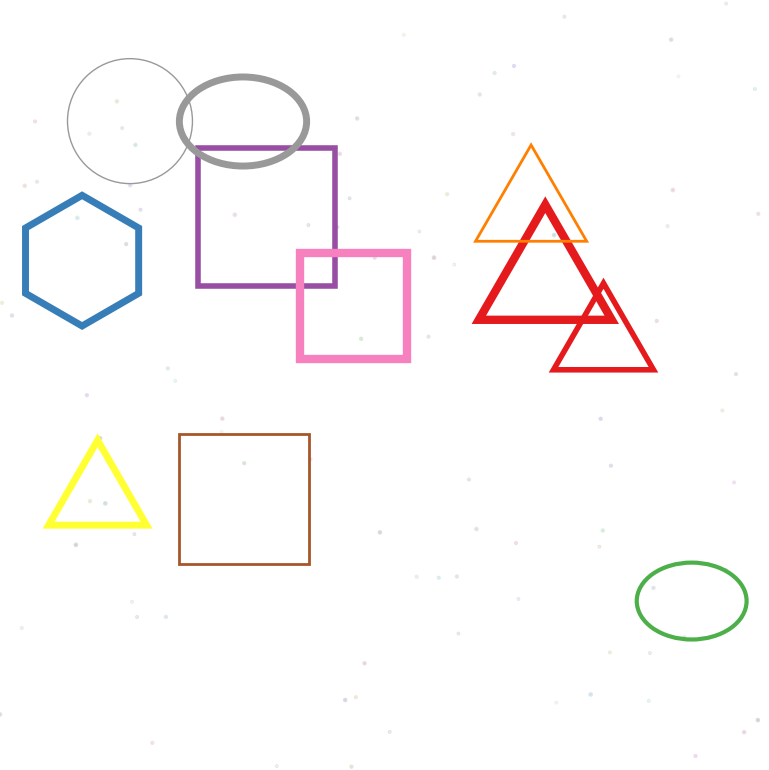[{"shape": "triangle", "thickness": 3, "radius": 0.5, "center": [0.708, 0.635]}, {"shape": "triangle", "thickness": 2, "radius": 0.37, "center": [0.784, 0.557]}, {"shape": "hexagon", "thickness": 2.5, "radius": 0.42, "center": [0.107, 0.661]}, {"shape": "oval", "thickness": 1.5, "radius": 0.36, "center": [0.898, 0.219]}, {"shape": "square", "thickness": 2, "radius": 0.45, "center": [0.346, 0.718]}, {"shape": "triangle", "thickness": 1, "radius": 0.42, "center": [0.69, 0.728]}, {"shape": "triangle", "thickness": 2.5, "radius": 0.37, "center": [0.127, 0.355]}, {"shape": "square", "thickness": 1, "radius": 0.42, "center": [0.317, 0.352]}, {"shape": "square", "thickness": 3, "radius": 0.35, "center": [0.459, 0.603]}, {"shape": "circle", "thickness": 0.5, "radius": 0.41, "center": [0.169, 0.843]}, {"shape": "oval", "thickness": 2.5, "radius": 0.41, "center": [0.316, 0.842]}]